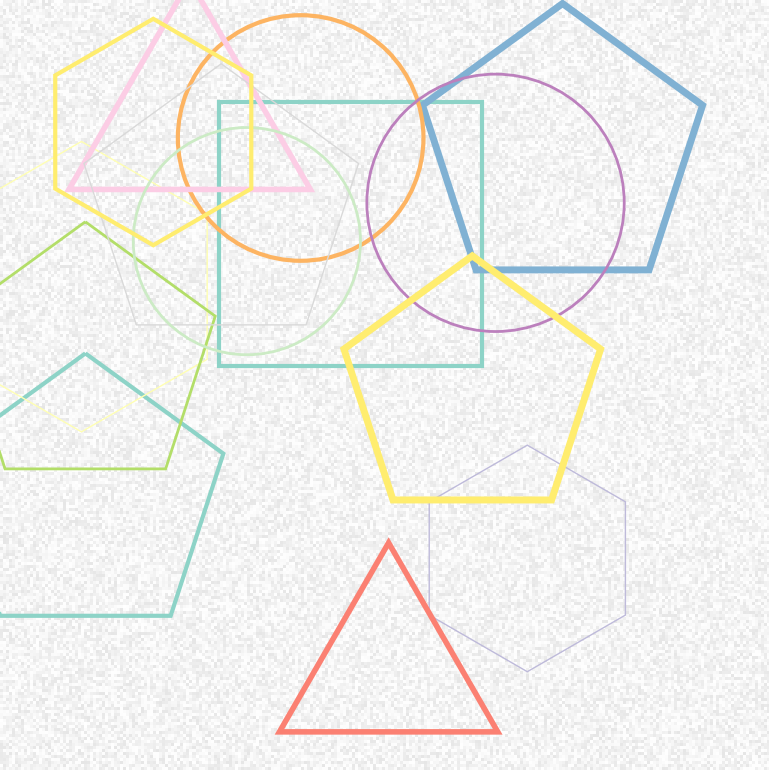[{"shape": "pentagon", "thickness": 1.5, "radius": 0.94, "center": [0.111, 0.353]}, {"shape": "square", "thickness": 1.5, "radius": 0.86, "center": [0.455, 0.696]}, {"shape": "hexagon", "thickness": 0.5, "radius": 0.94, "center": [0.106, 0.628]}, {"shape": "hexagon", "thickness": 0.5, "radius": 0.74, "center": [0.685, 0.275]}, {"shape": "triangle", "thickness": 2, "radius": 0.82, "center": [0.505, 0.131]}, {"shape": "pentagon", "thickness": 2.5, "radius": 0.96, "center": [0.731, 0.804]}, {"shape": "circle", "thickness": 1.5, "radius": 0.8, "center": [0.39, 0.821]}, {"shape": "pentagon", "thickness": 1, "radius": 0.89, "center": [0.111, 0.535]}, {"shape": "triangle", "thickness": 2, "radius": 0.9, "center": [0.246, 0.844]}, {"shape": "pentagon", "thickness": 0.5, "radius": 0.94, "center": [0.287, 0.73]}, {"shape": "circle", "thickness": 1, "radius": 0.84, "center": [0.644, 0.737]}, {"shape": "circle", "thickness": 1, "radius": 0.74, "center": [0.321, 0.687]}, {"shape": "pentagon", "thickness": 2.5, "radius": 0.88, "center": [0.613, 0.492]}, {"shape": "hexagon", "thickness": 1.5, "radius": 0.74, "center": [0.199, 0.829]}]